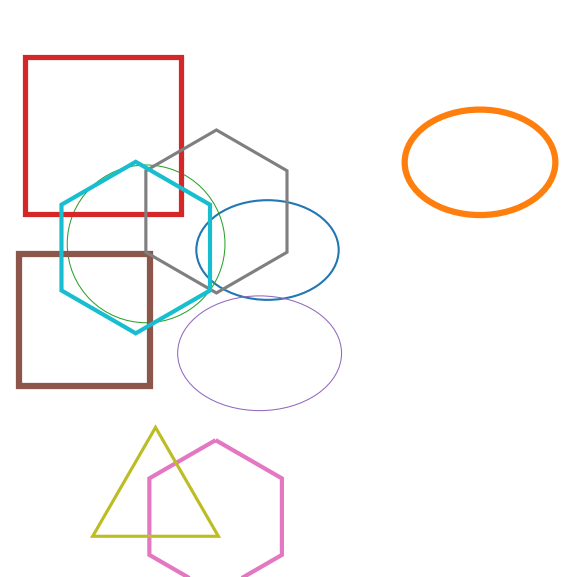[{"shape": "oval", "thickness": 1, "radius": 0.62, "center": [0.463, 0.566]}, {"shape": "oval", "thickness": 3, "radius": 0.65, "center": [0.831, 0.718]}, {"shape": "circle", "thickness": 0.5, "radius": 0.68, "center": [0.253, 0.577]}, {"shape": "square", "thickness": 2.5, "radius": 0.68, "center": [0.178, 0.765]}, {"shape": "oval", "thickness": 0.5, "radius": 0.71, "center": [0.45, 0.387]}, {"shape": "square", "thickness": 3, "radius": 0.57, "center": [0.146, 0.445]}, {"shape": "hexagon", "thickness": 2, "radius": 0.66, "center": [0.373, 0.105]}, {"shape": "hexagon", "thickness": 1.5, "radius": 0.71, "center": [0.375, 0.633]}, {"shape": "triangle", "thickness": 1.5, "radius": 0.63, "center": [0.269, 0.133]}, {"shape": "hexagon", "thickness": 2, "radius": 0.74, "center": [0.235, 0.57]}]